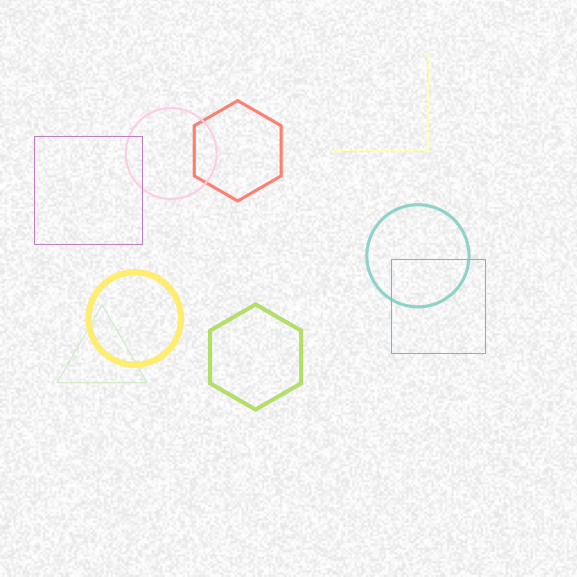[{"shape": "circle", "thickness": 1.5, "radius": 0.44, "center": [0.724, 0.556]}, {"shape": "square", "thickness": 0.5, "radius": 0.42, "center": [0.657, 0.823]}, {"shape": "hexagon", "thickness": 1.5, "radius": 0.43, "center": [0.412, 0.738]}, {"shape": "square", "thickness": 0.5, "radius": 0.41, "center": [0.759, 0.469]}, {"shape": "hexagon", "thickness": 2, "radius": 0.46, "center": [0.443, 0.381]}, {"shape": "circle", "thickness": 1, "radius": 0.39, "center": [0.296, 0.733]}, {"shape": "square", "thickness": 0.5, "radius": 0.47, "center": [0.152, 0.671]}, {"shape": "triangle", "thickness": 0.5, "radius": 0.45, "center": [0.177, 0.381]}, {"shape": "circle", "thickness": 3, "radius": 0.4, "center": [0.233, 0.448]}]